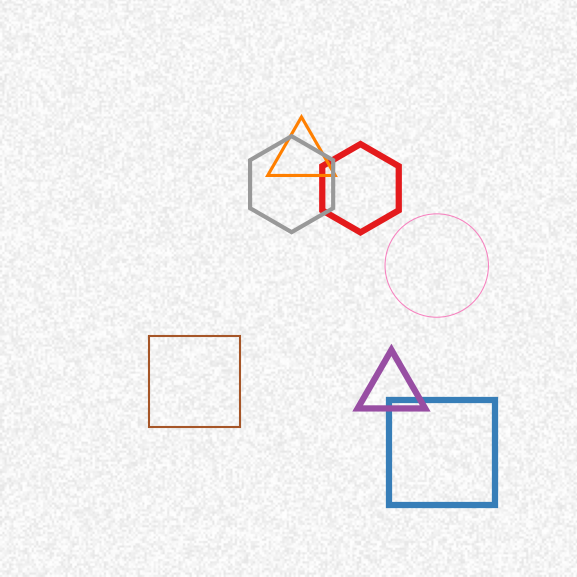[{"shape": "hexagon", "thickness": 3, "radius": 0.38, "center": [0.624, 0.673]}, {"shape": "square", "thickness": 3, "radius": 0.46, "center": [0.765, 0.216]}, {"shape": "triangle", "thickness": 3, "radius": 0.34, "center": [0.678, 0.326]}, {"shape": "triangle", "thickness": 1.5, "radius": 0.34, "center": [0.522, 0.729]}, {"shape": "square", "thickness": 1, "radius": 0.39, "center": [0.336, 0.339]}, {"shape": "circle", "thickness": 0.5, "radius": 0.45, "center": [0.756, 0.539]}, {"shape": "hexagon", "thickness": 2, "radius": 0.42, "center": [0.505, 0.68]}]